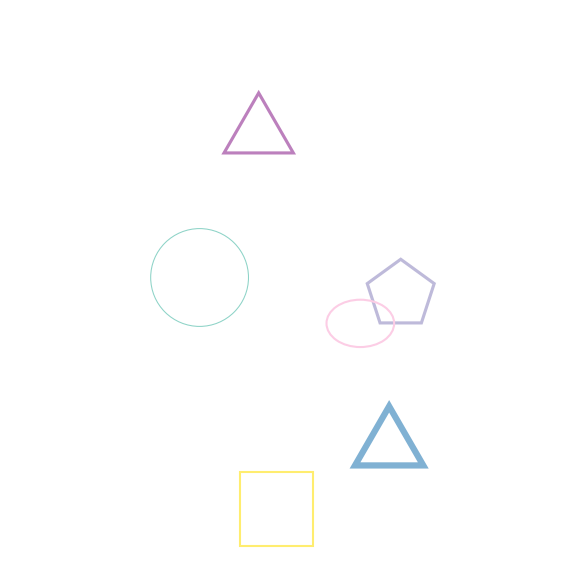[{"shape": "circle", "thickness": 0.5, "radius": 0.42, "center": [0.346, 0.519]}, {"shape": "pentagon", "thickness": 1.5, "radius": 0.3, "center": [0.694, 0.489]}, {"shape": "triangle", "thickness": 3, "radius": 0.34, "center": [0.674, 0.227]}, {"shape": "oval", "thickness": 1, "radius": 0.29, "center": [0.624, 0.439]}, {"shape": "triangle", "thickness": 1.5, "radius": 0.35, "center": [0.448, 0.769]}, {"shape": "square", "thickness": 1, "radius": 0.32, "center": [0.479, 0.118]}]